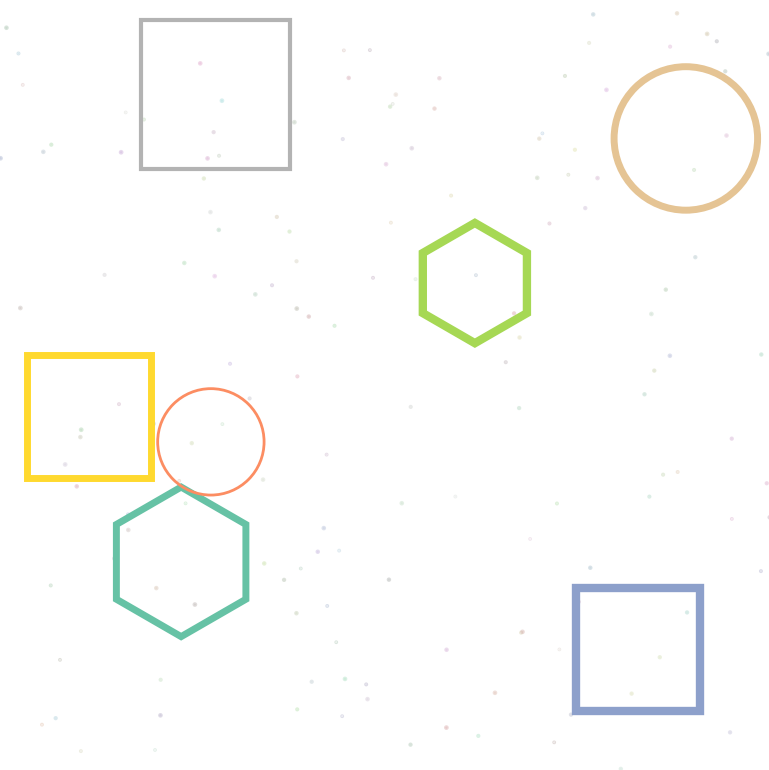[{"shape": "hexagon", "thickness": 2.5, "radius": 0.49, "center": [0.235, 0.27]}, {"shape": "circle", "thickness": 1, "radius": 0.35, "center": [0.274, 0.426]}, {"shape": "square", "thickness": 3, "radius": 0.4, "center": [0.829, 0.156]}, {"shape": "hexagon", "thickness": 3, "radius": 0.39, "center": [0.617, 0.632]}, {"shape": "square", "thickness": 2.5, "radius": 0.4, "center": [0.116, 0.459]}, {"shape": "circle", "thickness": 2.5, "radius": 0.47, "center": [0.891, 0.82]}, {"shape": "square", "thickness": 1.5, "radius": 0.49, "center": [0.28, 0.877]}]